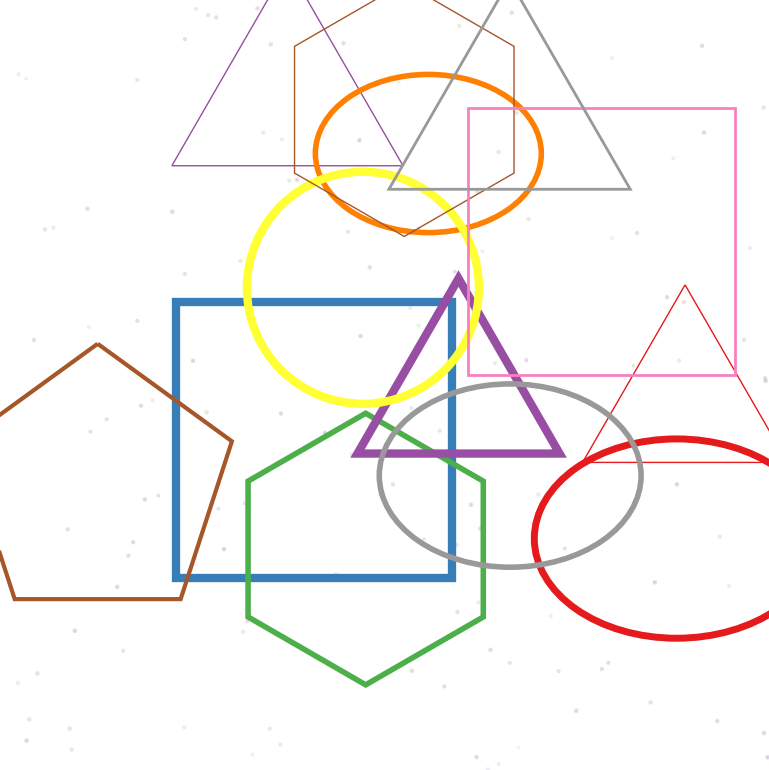[{"shape": "triangle", "thickness": 0.5, "radius": 0.77, "center": [0.89, 0.476]}, {"shape": "oval", "thickness": 2.5, "radius": 0.92, "center": [0.879, 0.301]}, {"shape": "square", "thickness": 3, "radius": 0.9, "center": [0.408, 0.428]}, {"shape": "hexagon", "thickness": 2, "radius": 0.88, "center": [0.475, 0.287]}, {"shape": "triangle", "thickness": 0.5, "radius": 0.87, "center": [0.373, 0.871]}, {"shape": "triangle", "thickness": 3, "radius": 0.76, "center": [0.595, 0.487]}, {"shape": "oval", "thickness": 2, "radius": 0.73, "center": [0.556, 0.801]}, {"shape": "circle", "thickness": 3, "radius": 0.75, "center": [0.471, 0.626]}, {"shape": "hexagon", "thickness": 0.5, "radius": 0.82, "center": [0.525, 0.858]}, {"shape": "pentagon", "thickness": 1.5, "radius": 0.92, "center": [0.127, 0.37]}, {"shape": "square", "thickness": 1, "radius": 0.87, "center": [0.781, 0.686]}, {"shape": "triangle", "thickness": 1, "radius": 0.9, "center": [0.662, 0.845]}, {"shape": "oval", "thickness": 2, "radius": 0.85, "center": [0.663, 0.382]}]